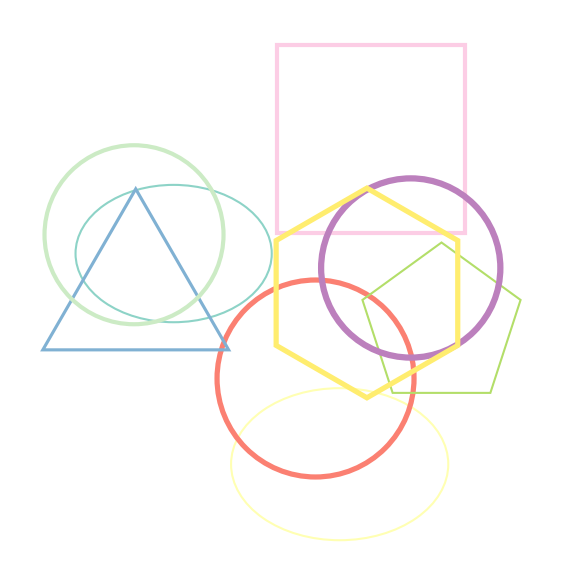[{"shape": "oval", "thickness": 1, "radius": 0.85, "center": [0.301, 0.56]}, {"shape": "oval", "thickness": 1, "radius": 0.94, "center": [0.588, 0.195]}, {"shape": "circle", "thickness": 2.5, "radius": 0.85, "center": [0.546, 0.344]}, {"shape": "triangle", "thickness": 1.5, "radius": 0.93, "center": [0.235, 0.486]}, {"shape": "pentagon", "thickness": 1, "radius": 0.72, "center": [0.765, 0.435]}, {"shape": "square", "thickness": 2, "radius": 0.82, "center": [0.642, 0.758]}, {"shape": "circle", "thickness": 3, "radius": 0.78, "center": [0.711, 0.535]}, {"shape": "circle", "thickness": 2, "radius": 0.77, "center": [0.232, 0.593]}, {"shape": "hexagon", "thickness": 2.5, "radius": 0.91, "center": [0.635, 0.492]}]